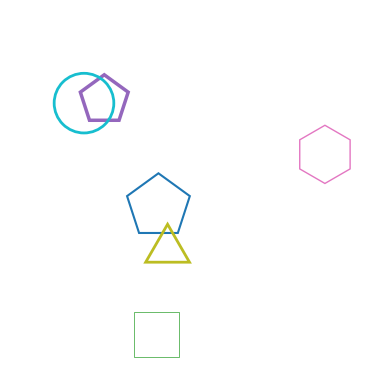[{"shape": "pentagon", "thickness": 1.5, "radius": 0.43, "center": [0.412, 0.464]}, {"shape": "square", "thickness": 0.5, "radius": 0.3, "center": [0.406, 0.131]}, {"shape": "pentagon", "thickness": 2.5, "radius": 0.33, "center": [0.271, 0.74]}, {"shape": "hexagon", "thickness": 1, "radius": 0.38, "center": [0.844, 0.599]}, {"shape": "triangle", "thickness": 2, "radius": 0.33, "center": [0.435, 0.352]}, {"shape": "circle", "thickness": 2, "radius": 0.39, "center": [0.218, 0.732]}]